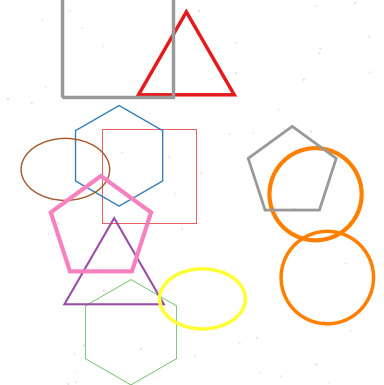[{"shape": "triangle", "thickness": 2.5, "radius": 0.72, "center": [0.484, 0.826]}, {"shape": "square", "thickness": 0.5, "radius": 0.61, "center": [0.388, 0.542]}, {"shape": "hexagon", "thickness": 1, "radius": 0.65, "center": [0.309, 0.595]}, {"shape": "hexagon", "thickness": 0.5, "radius": 0.68, "center": [0.34, 0.137]}, {"shape": "triangle", "thickness": 1.5, "radius": 0.75, "center": [0.297, 0.284]}, {"shape": "circle", "thickness": 2.5, "radius": 0.6, "center": [0.85, 0.279]}, {"shape": "circle", "thickness": 3, "radius": 0.6, "center": [0.82, 0.496]}, {"shape": "oval", "thickness": 2.5, "radius": 0.56, "center": [0.526, 0.224]}, {"shape": "oval", "thickness": 1, "radius": 0.58, "center": [0.17, 0.56]}, {"shape": "pentagon", "thickness": 3, "radius": 0.68, "center": [0.262, 0.406]}, {"shape": "square", "thickness": 2.5, "radius": 0.72, "center": [0.305, 0.891]}, {"shape": "pentagon", "thickness": 2, "radius": 0.6, "center": [0.759, 0.552]}]